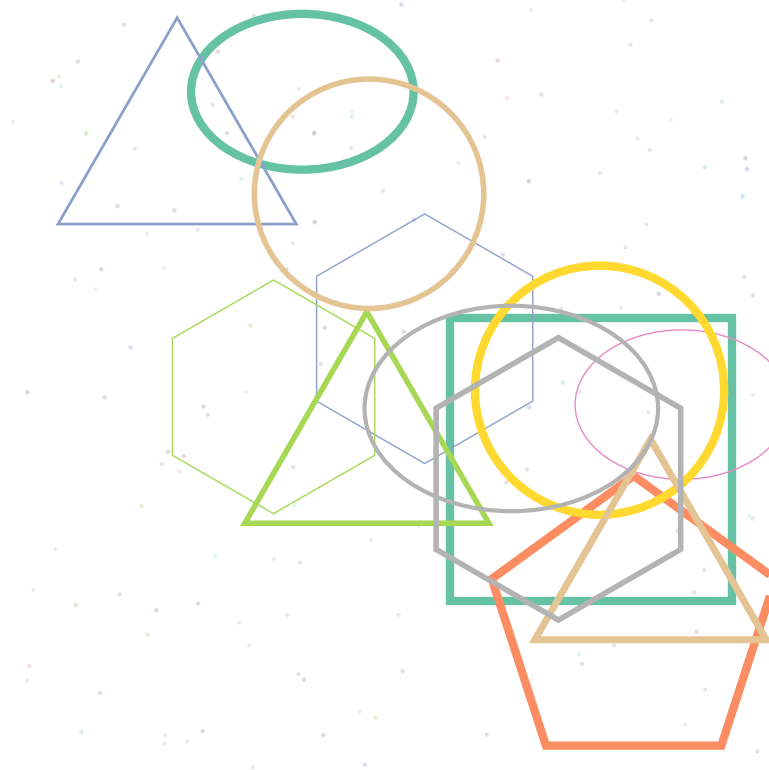[{"shape": "oval", "thickness": 3, "radius": 0.72, "center": [0.393, 0.881]}, {"shape": "square", "thickness": 3, "radius": 0.92, "center": [0.768, 0.403]}, {"shape": "pentagon", "thickness": 3, "radius": 0.97, "center": [0.823, 0.188]}, {"shape": "hexagon", "thickness": 0.5, "radius": 0.81, "center": [0.552, 0.56]}, {"shape": "triangle", "thickness": 1, "radius": 0.89, "center": [0.23, 0.798]}, {"shape": "oval", "thickness": 0.5, "radius": 0.69, "center": [0.886, 0.475]}, {"shape": "triangle", "thickness": 2, "radius": 0.92, "center": [0.476, 0.412]}, {"shape": "hexagon", "thickness": 0.5, "radius": 0.76, "center": [0.355, 0.485]}, {"shape": "circle", "thickness": 3, "radius": 0.81, "center": [0.779, 0.493]}, {"shape": "circle", "thickness": 2, "radius": 0.74, "center": [0.479, 0.748]}, {"shape": "triangle", "thickness": 2.5, "radius": 0.87, "center": [0.845, 0.256]}, {"shape": "hexagon", "thickness": 2, "radius": 0.92, "center": [0.725, 0.378]}, {"shape": "oval", "thickness": 1.5, "radius": 0.95, "center": [0.664, 0.47]}]